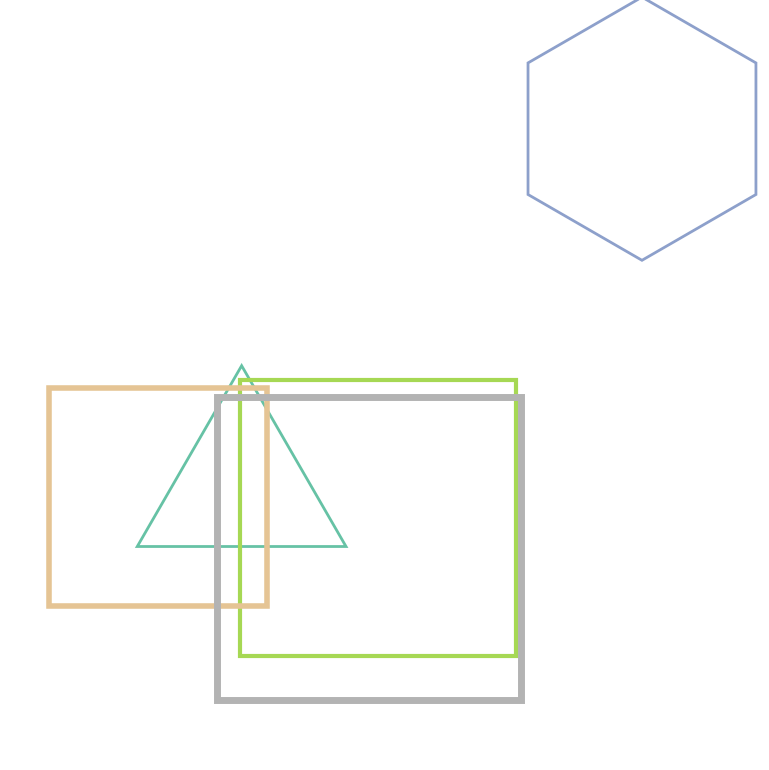[{"shape": "triangle", "thickness": 1, "radius": 0.78, "center": [0.314, 0.369]}, {"shape": "hexagon", "thickness": 1, "radius": 0.85, "center": [0.834, 0.833]}, {"shape": "square", "thickness": 1.5, "radius": 0.89, "center": [0.491, 0.328]}, {"shape": "square", "thickness": 2, "radius": 0.71, "center": [0.205, 0.354]}, {"shape": "square", "thickness": 2.5, "radius": 0.99, "center": [0.479, 0.288]}]